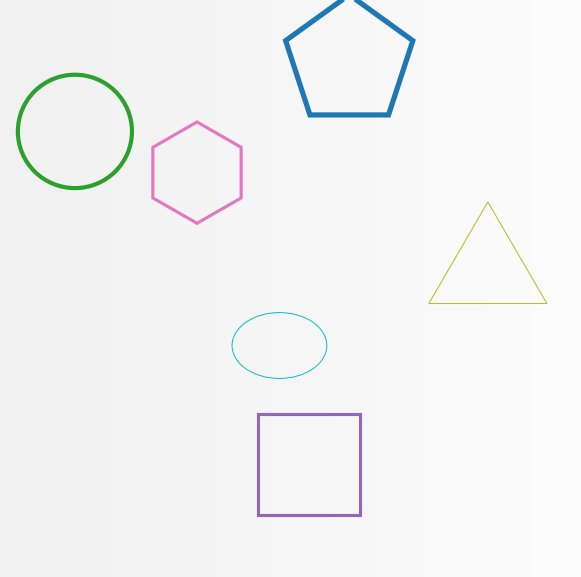[{"shape": "pentagon", "thickness": 2.5, "radius": 0.58, "center": [0.601, 0.893]}, {"shape": "circle", "thickness": 2, "radius": 0.49, "center": [0.129, 0.772]}, {"shape": "square", "thickness": 1.5, "radius": 0.44, "center": [0.532, 0.195]}, {"shape": "hexagon", "thickness": 1.5, "radius": 0.44, "center": [0.339, 0.7]}, {"shape": "triangle", "thickness": 0.5, "radius": 0.59, "center": [0.839, 0.532]}, {"shape": "oval", "thickness": 0.5, "radius": 0.41, "center": [0.481, 0.401]}]